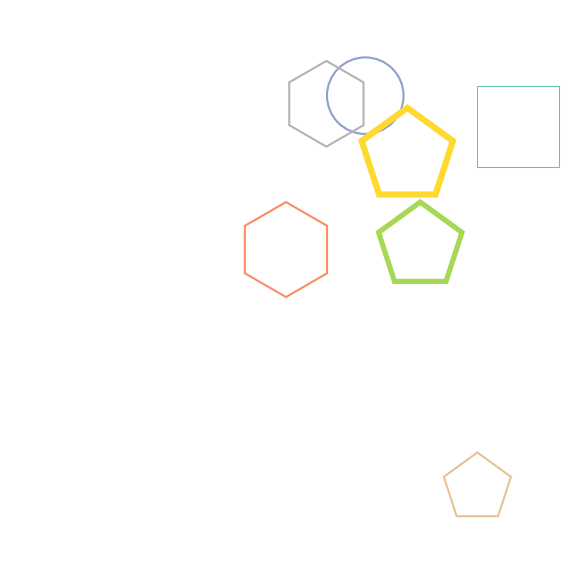[{"shape": "square", "thickness": 0.5, "radius": 0.35, "center": [0.897, 0.78]}, {"shape": "hexagon", "thickness": 1, "radius": 0.41, "center": [0.495, 0.567]}, {"shape": "circle", "thickness": 1, "radius": 0.33, "center": [0.633, 0.833]}, {"shape": "pentagon", "thickness": 2.5, "radius": 0.38, "center": [0.728, 0.573]}, {"shape": "pentagon", "thickness": 3, "radius": 0.42, "center": [0.705, 0.729]}, {"shape": "pentagon", "thickness": 1, "radius": 0.31, "center": [0.827, 0.155]}, {"shape": "hexagon", "thickness": 1, "radius": 0.37, "center": [0.565, 0.819]}]